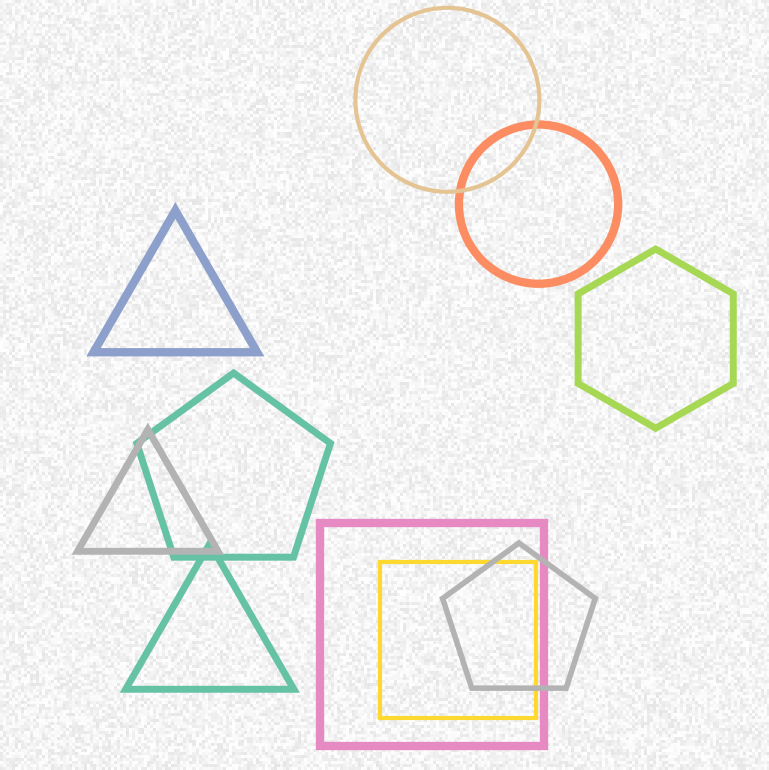[{"shape": "pentagon", "thickness": 2.5, "radius": 0.66, "center": [0.303, 0.383]}, {"shape": "triangle", "thickness": 2.5, "radius": 0.63, "center": [0.272, 0.168]}, {"shape": "circle", "thickness": 3, "radius": 0.52, "center": [0.699, 0.735]}, {"shape": "triangle", "thickness": 3, "radius": 0.61, "center": [0.228, 0.604]}, {"shape": "square", "thickness": 3, "radius": 0.72, "center": [0.561, 0.176]}, {"shape": "hexagon", "thickness": 2.5, "radius": 0.58, "center": [0.852, 0.56]}, {"shape": "square", "thickness": 1.5, "radius": 0.5, "center": [0.595, 0.169]}, {"shape": "circle", "thickness": 1.5, "radius": 0.6, "center": [0.581, 0.87]}, {"shape": "pentagon", "thickness": 2, "radius": 0.52, "center": [0.674, 0.191]}, {"shape": "triangle", "thickness": 2.5, "radius": 0.53, "center": [0.192, 0.337]}]